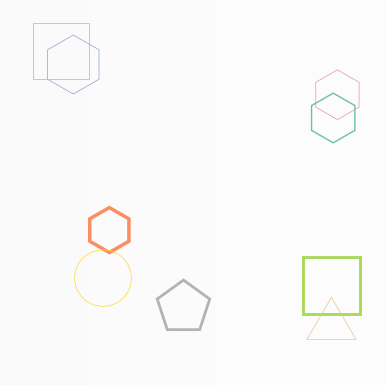[{"shape": "hexagon", "thickness": 1, "radius": 0.32, "center": [0.86, 0.694]}, {"shape": "hexagon", "thickness": 2.5, "radius": 0.29, "center": [0.282, 0.402]}, {"shape": "hexagon", "thickness": 0.5, "radius": 0.38, "center": [0.189, 0.832]}, {"shape": "hexagon", "thickness": 0.5, "radius": 0.32, "center": [0.871, 0.754]}, {"shape": "square", "thickness": 2, "radius": 0.37, "center": [0.856, 0.259]}, {"shape": "circle", "thickness": 0.5, "radius": 0.37, "center": [0.266, 0.278]}, {"shape": "triangle", "thickness": 0.5, "radius": 0.37, "center": [0.855, 0.155]}, {"shape": "pentagon", "thickness": 2, "radius": 0.36, "center": [0.473, 0.201]}, {"shape": "square", "thickness": 0.5, "radius": 0.36, "center": [0.158, 0.867]}]